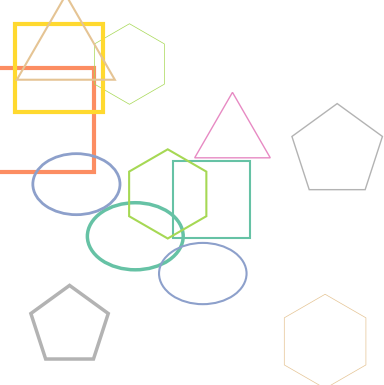[{"shape": "square", "thickness": 1.5, "radius": 0.5, "center": [0.55, 0.481]}, {"shape": "oval", "thickness": 2.5, "radius": 0.62, "center": [0.351, 0.386]}, {"shape": "square", "thickness": 3, "radius": 0.68, "center": [0.108, 0.689]}, {"shape": "oval", "thickness": 1.5, "radius": 0.57, "center": [0.527, 0.29]}, {"shape": "oval", "thickness": 2, "radius": 0.57, "center": [0.198, 0.522]}, {"shape": "triangle", "thickness": 1, "radius": 0.57, "center": [0.604, 0.647]}, {"shape": "hexagon", "thickness": 1.5, "radius": 0.58, "center": [0.436, 0.496]}, {"shape": "hexagon", "thickness": 0.5, "radius": 0.52, "center": [0.336, 0.834]}, {"shape": "square", "thickness": 3, "radius": 0.57, "center": [0.153, 0.824]}, {"shape": "triangle", "thickness": 1.5, "radius": 0.73, "center": [0.171, 0.866]}, {"shape": "hexagon", "thickness": 0.5, "radius": 0.61, "center": [0.844, 0.113]}, {"shape": "pentagon", "thickness": 1, "radius": 0.62, "center": [0.876, 0.607]}, {"shape": "pentagon", "thickness": 2.5, "radius": 0.53, "center": [0.181, 0.153]}]